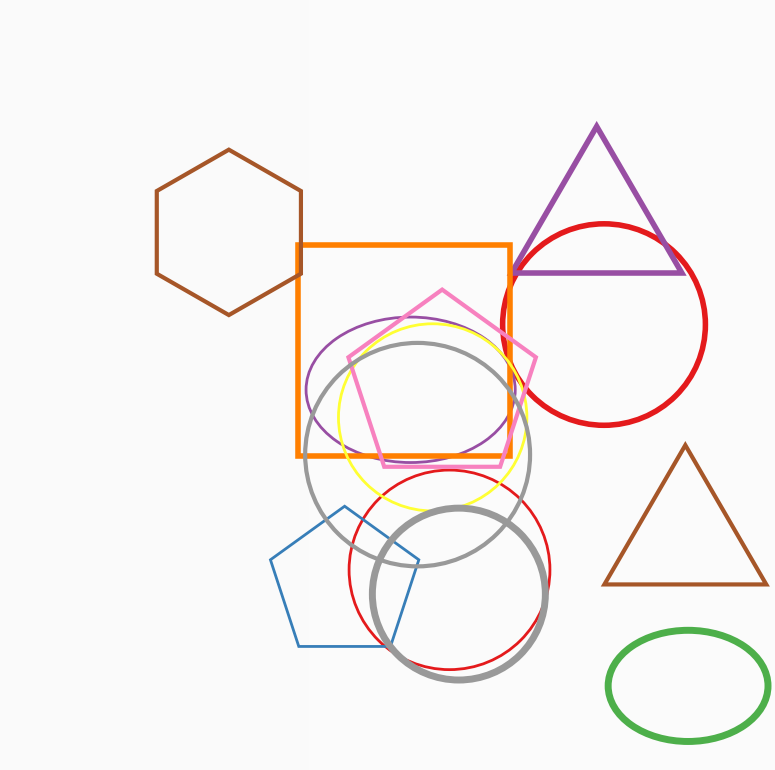[{"shape": "circle", "thickness": 2, "radius": 0.65, "center": [0.779, 0.579]}, {"shape": "circle", "thickness": 1, "radius": 0.65, "center": [0.58, 0.26]}, {"shape": "pentagon", "thickness": 1, "radius": 0.5, "center": [0.445, 0.242]}, {"shape": "oval", "thickness": 2.5, "radius": 0.52, "center": [0.888, 0.109]}, {"shape": "triangle", "thickness": 2, "radius": 0.63, "center": [0.77, 0.709]}, {"shape": "oval", "thickness": 1, "radius": 0.67, "center": [0.53, 0.494]}, {"shape": "square", "thickness": 2, "radius": 0.68, "center": [0.522, 0.545]}, {"shape": "circle", "thickness": 1, "radius": 0.61, "center": [0.558, 0.458]}, {"shape": "hexagon", "thickness": 1.5, "radius": 0.54, "center": [0.295, 0.698]}, {"shape": "triangle", "thickness": 1.5, "radius": 0.6, "center": [0.884, 0.301]}, {"shape": "pentagon", "thickness": 1.5, "radius": 0.64, "center": [0.571, 0.497]}, {"shape": "circle", "thickness": 2.5, "radius": 0.56, "center": [0.592, 0.228]}, {"shape": "circle", "thickness": 1.5, "radius": 0.73, "center": [0.539, 0.41]}]